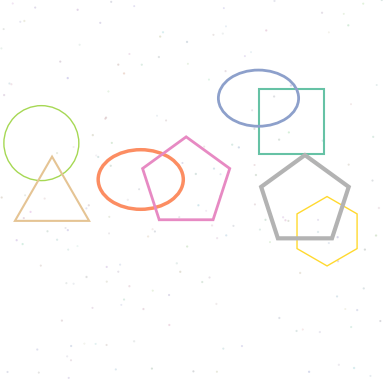[{"shape": "square", "thickness": 1.5, "radius": 0.42, "center": [0.757, 0.684]}, {"shape": "oval", "thickness": 2.5, "radius": 0.55, "center": [0.366, 0.534]}, {"shape": "oval", "thickness": 2, "radius": 0.52, "center": [0.671, 0.745]}, {"shape": "pentagon", "thickness": 2, "radius": 0.6, "center": [0.484, 0.526]}, {"shape": "circle", "thickness": 1, "radius": 0.49, "center": [0.107, 0.628]}, {"shape": "hexagon", "thickness": 1, "radius": 0.45, "center": [0.849, 0.399]}, {"shape": "triangle", "thickness": 1.5, "radius": 0.56, "center": [0.135, 0.482]}, {"shape": "pentagon", "thickness": 3, "radius": 0.6, "center": [0.792, 0.478]}]